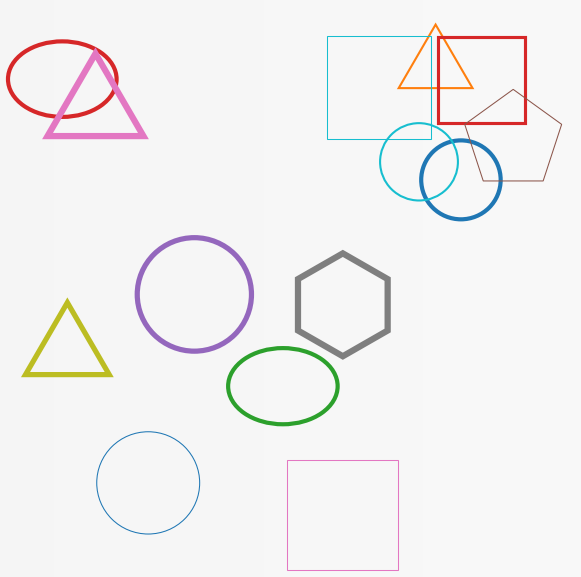[{"shape": "circle", "thickness": 2, "radius": 0.34, "center": [0.793, 0.688]}, {"shape": "circle", "thickness": 0.5, "radius": 0.44, "center": [0.255, 0.163]}, {"shape": "triangle", "thickness": 1, "radius": 0.37, "center": [0.749, 0.883]}, {"shape": "oval", "thickness": 2, "radius": 0.47, "center": [0.487, 0.33]}, {"shape": "square", "thickness": 1.5, "radius": 0.37, "center": [0.829, 0.861]}, {"shape": "oval", "thickness": 2, "radius": 0.47, "center": [0.107, 0.862]}, {"shape": "circle", "thickness": 2.5, "radius": 0.49, "center": [0.334, 0.489]}, {"shape": "pentagon", "thickness": 0.5, "radius": 0.44, "center": [0.883, 0.757]}, {"shape": "square", "thickness": 0.5, "radius": 0.48, "center": [0.589, 0.108]}, {"shape": "triangle", "thickness": 3, "radius": 0.48, "center": [0.164, 0.811]}, {"shape": "hexagon", "thickness": 3, "radius": 0.45, "center": [0.59, 0.471]}, {"shape": "triangle", "thickness": 2.5, "radius": 0.42, "center": [0.116, 0.392]}, {"shape": "circle", "thickness": 1, "radius": 0.33, "center": [0.721, 0.719]}, {"shape": "square", "thickness": 0.5, "radius": 0.45, "center": [0.652, 0.848]}]